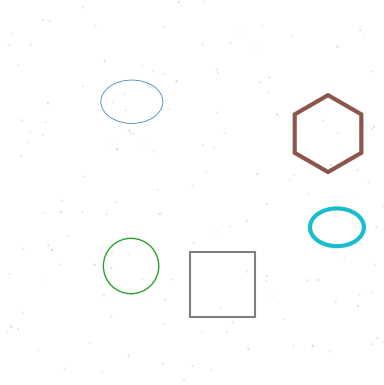[{"shape": "oval", "thickness": 0.5, "radius": 0.4, "center": [0.342, 0.736]}, {"shape": "circle", "thickness": 1, "radius": 0.36, "center": [0.34, 0.309]}, {"shape": "hexagon", "thickness": 3, "radius": 0.5, "center": [0.852, 0.653]}, {"shape": "square", "thickness": 1.5, "radius": 0.43, "center": [0.577, 0.261]}, {"shape": "oval", "thickness": 3, "radius": 0.35, "center": [0.875, 0.41]}]